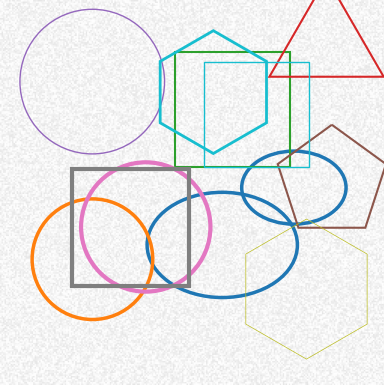[{"shape": "oval", "thickness": 2.5, "radius": 0.68, "center": [0.763, 0.513]}, {"shape": "oval", "thickness": 2.5, "radius": 0.98, "center": [0.577, 0.364]}, {"shape": "circle", "thickness": 2.5, "radius": 0.78, "center": [0.24, 0.327]}, {"shape": "square", "thickness": 1.5, "radius": 0.75, "center": [0.603, 0.715]}, {"shape": "triangle", "thickness": 1.5, "radius": 0.86, "center": [0.848, 0.886]}, {"shape": "circle", "thickness": 1, "radius": 0.94, "center": [0.24, 0.788]}, {"shape": "pentagon", "thickness": 1.5, "radius": 0.74, "center": [0.862, 0.528]}, {"shape": "circle", "thickness": 3, "radius": 0.84, "center": [0.379, 0.41]}, {"shape": "square", "thickness": 3, "radius": 0.76, "center": [0.338, 0.409]}, {"shape": "hexagon", "thickness": 0.5, "radius": 0.91, "center": [0.796, 0.249]}, {"shape": "hexagon", "thickness": 2, "radius": 0.8, "center": [0.554, 0.761]}, {"shape": "square", "thickness": 1, "radius": 0.68, "center": [0.665, 0.702]}]